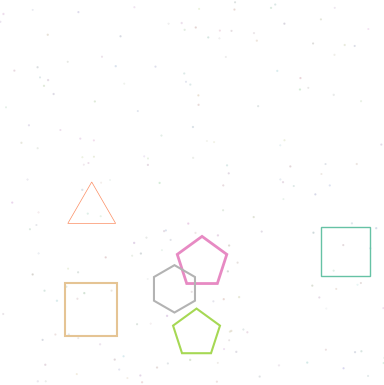[{"shape": "square", "thickness": 1, "radius": 0.32, "center": [0.898, 0.348]}, {"shape": "triangle", "thickness": 0.5, "radius": 0.36, "center": [0.238, 0.456]}, {"shape": "pentagon", "thickness": 2, "radius": 0.34, "center": [0.525, 0.318]}, {"shape": "pentagon", "thickness": 1.5, "radius": 0.32, "center": [0.51, 0.134]}, {"shape": "square", "thickness": 1.5, "radius": 0.34, "center": [0.236, 0.197]}, {"shape": "hexagon", "thickness": 1.5, "radius": 0.31, "center": [0.453, 0.25]}]